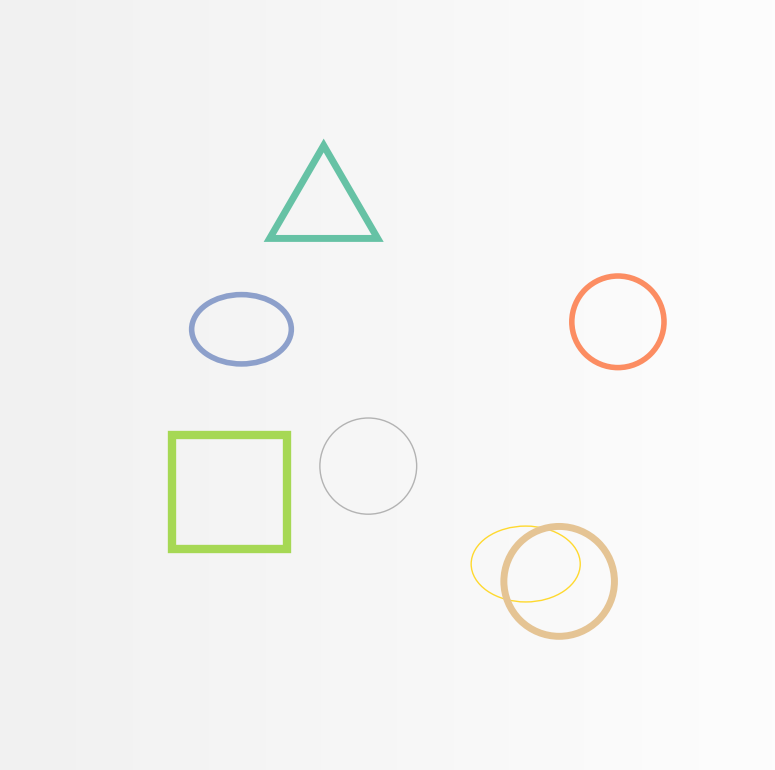[{"shape": "triangle", "thickness": 2.5, "radius": 0.4, "center": [0.418, 0.731]}, {"shape": "circle", "thickness": 2, "radius": 0.3, "center": [0.797, 0.582]}, {"shape": "oval", "thickness": 2, "radius": 0.32, "center": [0.312, 0.572]}, {"shape": "square", "thickness": 3, "radius": 0.37, "center": [0.296, 0.361]}, {"shape": "oval", "thickness": 0.5, "radius": 0.35, "center": [0.678, 0.268]}, {"shape": "circle", "thickness": 2.5, "radius": 0.36, "center": [0.721, 0.245]}, {"shape": "circle", "thickness": 0.5, "radius": 0.31, "center": [0.475, 0.395]}]